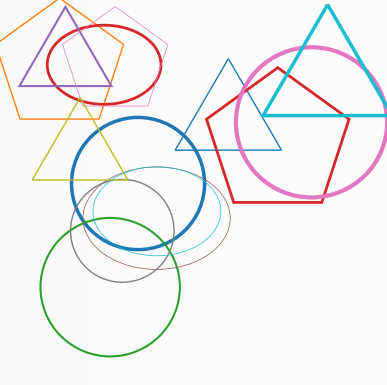[{"shape": "circle", "thickness": 2.5, "radius": 0.86, "center": [0.356, 0.523]}, {"shape": "triangle", "thickness": 1, "radius": 0.79, "center": [0.589, 0.689]}, {"shape": "pentagon", "thickness": 1, "radius": 0.87, "center": [0.154, 0.831]}, {"shape": "circle", "thickness": 1.5, "radius": 0.9, "center": [0.284, 0.254]}, {"shape": "oval", "thickness": 2, "radius": 0.73, "center": [0.269, 0.832]}, {"shape": "pentagon", "thickness": 2, "radius": 0.97, "center": [0.717, 0.631]}, {"shape": "triangle", "thickness": 1.5, "radius": 0.69, "center": [0.169, 0.845]}, {"shape": "oval", "thickness": 0.5, "radius": 0.95, "center": [0.404, 0.433]}, {"shape": "pentagon", "thickness": 0.5, "radius": 0.71, "center": [0.297, 0.84]}, {"shape": "circle", "thickness": 3, "radius": 0.98, "center": [0.804, 0.682]}, {"shape": "circle", "thickness": 1, "radius": 0.67, "center": [0.316, 0.4]}, {"shape": "triangle", "thickness": 1, "radius": 0.71, "center": [0.207, 0.604]}, {"shape": "oval", "thickness": 0.5, "radius": 0.83, "center": [0.405, 0.451]}, {"shape": "triangle", "thickness": 2.5, "radius": 0.96, "center": [0.845, 0.796]}]